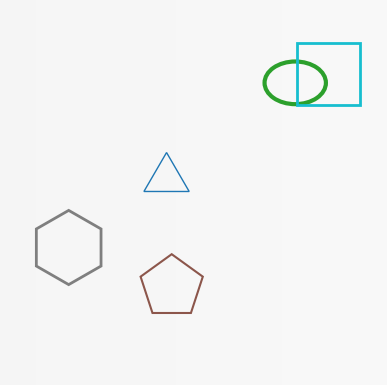[{"shape": "triangle", "thickness": 1, "radius": 0.34, "center": [0.43, 0.536]}, {"shape": "oval", "thickness": 3, "radius": 0.4, "center": [0.762, 0.785]}, {"shape": "pentagon", "thickness": 1.5, "radius": 0.42, "center": [0.443, 0.255]}, {"shape": "hexagon", "thickness": 2, "radius": 0.48, "center": [0.177, 0.357]}, {"shape": "square", "thickness": 2, "radius": 0.41, "center": [0.848, 0.807]}]